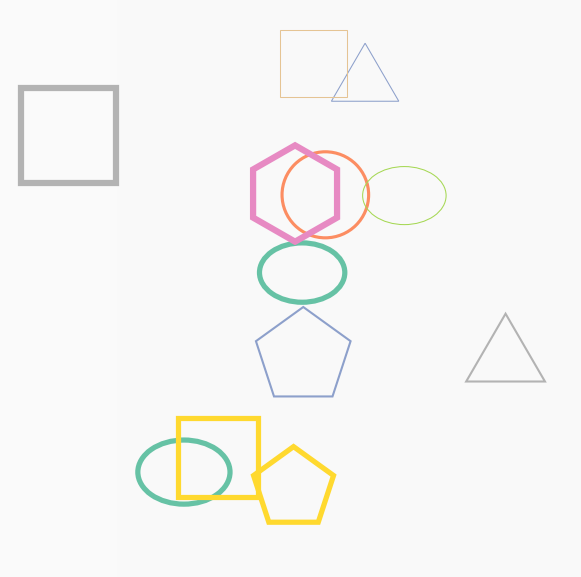[{"shape": "oval", "thickness": 2.5, "radius": 0.4, "center": [0.316, 0.182]}, {"shape": "oval", "thickness": 2.5, "radius": 0.37, "center": [0.52, 0.527]}, {"shape": "circle", "thickness": 1.5, "radius": 0.37, "center": [0.56, 0.662]}, {"shape": "pentagon", "thickness": 1, "radius": 0.43, "center": [0.522, 0.382]}, {"shape": "triangle", "thickness": 0.5, "radius": 0.33, "center": [0.628, 0.857]}, {"shape": "hexagon", "thickness": 3, "radius": 0.42, "center": [0.508, 0.664]}, {"shape": "oval", "thickness": 0.5, "radius": 0.36, "center": [0.696, 0.66]}, {"shape": "square", "thickness": 2.5, "radius": 0.34, "center": [0.375, 0.207]}, {"shape": "pentagon", "thickness": 2.5, "radius": 0.36, "center": [0.505, 0.153]}, {"shape": "square", "thickness": 0.5, "radius": 0.29, "center": [0.539, 0.889]}, {"shape": "triangle", "thickness": 1, "radius": 0.39, "center": [0.87, 0.378]}, {"shape": "square", "thickness": 3, "radius": 0.41, "center": [0.118, 0.764]}]